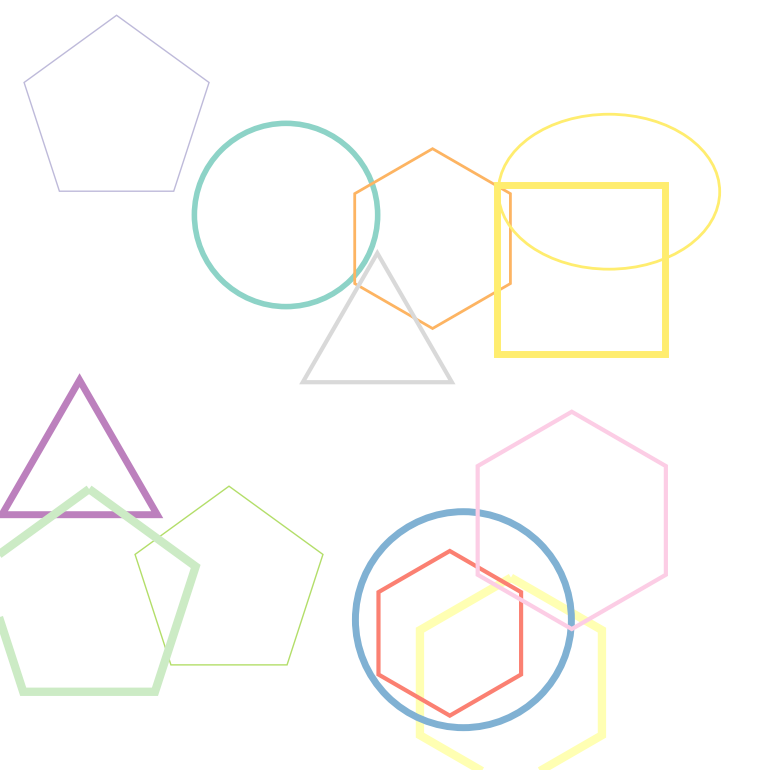[{"shape": "circle", "thickness": 2, "radius": 0.6, "center": [0.371, 0.721]}, {"shape": "hexagon", "thickness": 3, "radius": 0.68, "center": [0.664, 0.113]}, {"shape": "pentagon", "thickness": 0.5, "radius": 0.63, "center": [0.151, 0.854]}, {"shape": "hexagon", "thickness": 1.5, "radius": 0.53, "center": [0.584, 0.178]}, {"shape": "circle", "thickness": 2.5, "radius": 0.7, "center": [0.602, 0.195]}, {"shape": "hexagon", "thickness": 1, "radius": 0.58, "center": [0.562, 0.69]}, {"shape": "pentagon", "thickness": 0.5, "radius": 0.64, "center": [0.297, 0.24]}, {"shape": "hexagon", "thickness": 1.5, "radius": 0.71, "center": [0.743, 0.324]}, {"shape": "triangle", "thickness": 1.5, "radius": 0.56, "center": [0.49, 0.56]}, {"shape": "triangle", "thickness": 2.5, "radius": 0.58, "center": [0.103, 0.39]}, {"shape": "pentagon", "thickness": 3, "radius": 0.73, "center": [0.116, 0.219]}, {"shape": "oval", "thickness": 1, "radius": 0.72, "center": [0.791, 0.751]}, {"shape": "square", "thickness": 2.5, "radius": 0.55, "center": [0.755, 0.65]}]